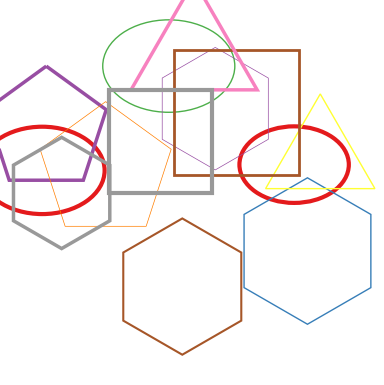[{"shape": "oval", "thickness": 3, "radius": 0.81, "center": [0.11, 0.557]}, {"shape": "oval", "thickness": 3, "radius": 0.71, "center": [0.764, 0.572]}, {"shape": "hexagon", "thickness": 1, "radius": 0.95, "center": [0.799, 0.348]}, {"shape": "oval", "thickness": 1, "radius": 0.86, "center": [0.438, 0.828]}, {"shape": "pentagon", "thickness": 2.5, "radius": 0.82, "center": [0.12, 0.664]}, {"shape": "hexagon", "thickness": 0.5, "radius": 0.8, "center": [0.559, 0.718]}, {"shape": "pentagon", "thickness": 0.5, "radius": 0.89, "center": [0.274, 0.557]}, {"shape": "triangle", "thickness": 1, "radius": 0.82, "center": [0.832, 0.592]}, {"shape": "hexagon", "thickness": 1.5, "radius": 0.88, "center": [0.473, 0.256]}, {"shape": "square", "thickness": 2, "radius": 0.81, "center": [0.614, 0.707]}, {"shape": "triangle", "thickness": 2.5, "radius": 0.95, "center": [0.504, 0.861]}, {"shape": "square", "thickness": 3, "radius": 0.67, "center": [0.416, 0.632]}, {"shape": "hexagon", "thickness": 2.5, "radius": 0.72, "center": [0.16, 0.499]}]